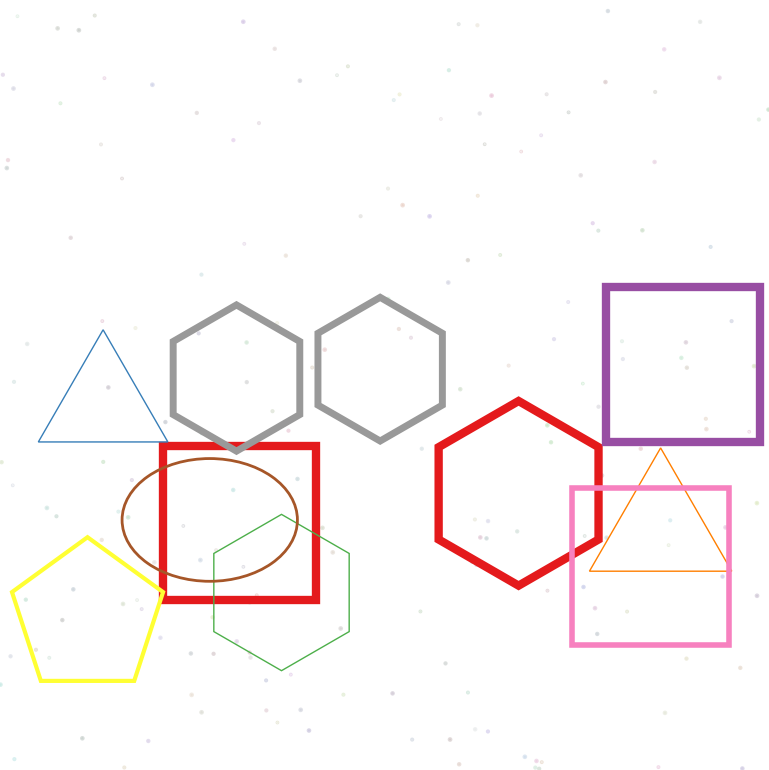[{"shape": "square", "thickness": 3, "radius": 0.5, "center": [0.311, 0.321]}, {"shape": "hexagon", "thickness": 3, "radius": 0.6, "center": [0.673, 0.359]}, {"shape": "triangle", "thickness": 0.5, "radius": 0.49, "center": [0.134, 0.475]}, {"shape": "hexagon", "thickness": 0.5, "radius": 0.51, "center": [0.366, 0.23]}, {"shape": "square", "thickness": 3, "radius": 0.5, "center": [0.887, 0.527]}, {"shape": "triangle", "thickness": 0.5, "radius": 0.53, "center": [0.858, 0.312]}, {"shape": "pentagon", "thickness": 1.5, "radius": 0.52, "center": [0.114, 0.199]}, {"shape": "oval", "thickness": 1, "radius": 0.57, "center": [0.272, 0.325]}, {"shape": "square", "thickness": 2, "radius": 0.51, "center": [0.845, 0.264]}, {"shape": "hexagon", "thickness": 2.5, "radius": 0.47, "center": [0.307, 0.509]}, {"shape": "hexagon", "thickness": 2.5, "radius": 0.47, "center": [0.494, 0.521]}]